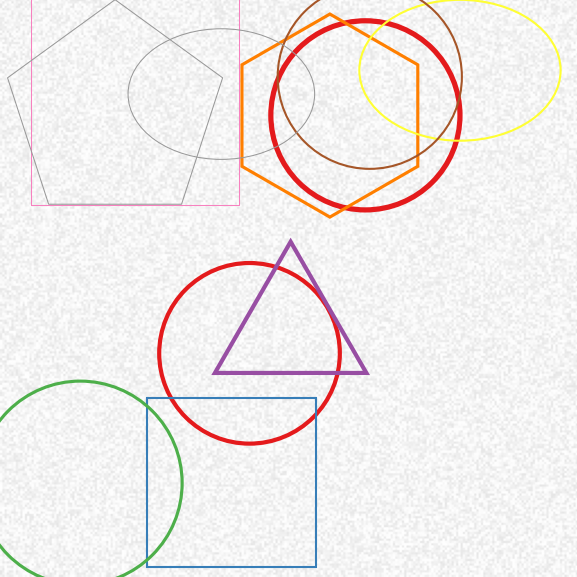[{"shape": "circle", "thickness": 2.5, "radius": 0.82, "center": [0.633, 0.799]}, {"shape": "circle", "thickness": 2, "radius": 0.78, "center": [0.432, 0.387]}, {"shape": "square", "thickness": 1, "radius": 0.73, "center": [0.401, 0.164]}, {"shape": "circle", "thickness": 1.5, "radius": 0.88, "center": [0.139, 0.163]}, {"shape": "triangle", "thickness": 2, "radius": 0.76, "center": [0.503, 0.429]}, {"shape": "hexagon", "thickness": 1.5, "radius": 0.88, "center": [0.571, 0.799]}, {"shape": "oval", "thickness": 1, "radius": 0.87, "center": [0.796, 0.877]}, {"shape": "circle", "thickness": 1, "radius": 0.8, "center": [0.64, 0.866]}, {"shape": "square", "thickness": 0.5, "radius": 0.9, "center": [0.234, 0.825]}, {"shape": "oval", "thickness": 0.5, "radius": 0.81, "center": [0.383, 0.836]}, {"shape": "pentagon", "thickness": 0.5, "radius": 0.98, "center": [0.199, 0.804]}]